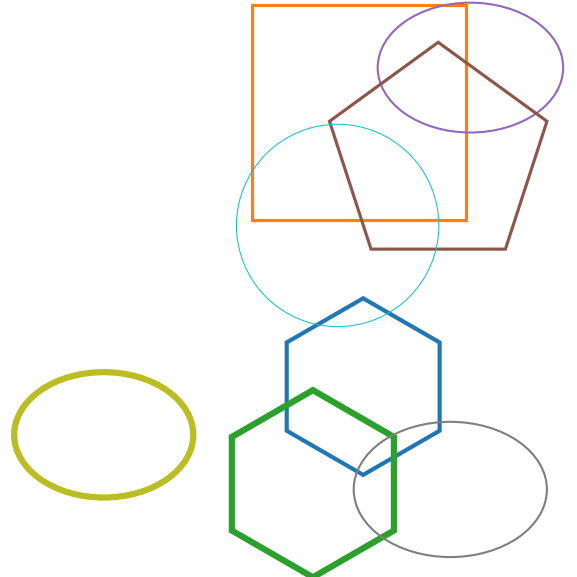[{"shape": "hexagon", "thickness": 2, "radius": 0.76, "center": [0.629, 0.33]}, {"shape": "square", "thickness": 1.5, "radius": 0.93, "center": [0.622, 0.805]}, {"shape": "hexagon", "thickness": 3, "radius": 0.81, "center": [0.542, 0.162]}, {"shape": "oval", "thickness": 1, "radius": 0.8, "center": [0.815, 0.882]}, {"shape": "pentagon", "thickness": 1.5, "radius": 0.99, "center": [0.759, 0.728]}, {"shape": "oval", "thickness": 1, "radius": 0.84, "center": [0.78, 0.152]}, {"shape": "oval", "thickness": 3, "radius": 0.78, "center": [0.18, 0.246]}, {"shape": "circle", "thickness": 0.5, "radius": 0.88, "center": [0.585, 0.609]}]